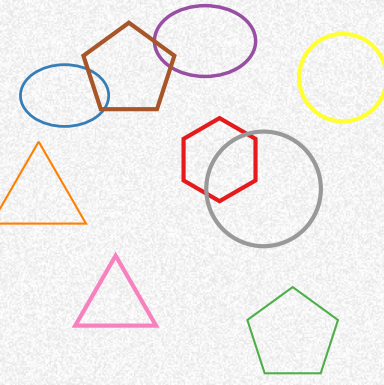[{"shape": "hexagon", "thickness": 3, "radius": 0.54, "center": [0.57, 0.585]}, {"shape": "oval", "thickness": 2, "radius": 0.57, "center": [0.168, 0.752]}, {"shape": "pentagon", "thickness": 1.5, "radius": 0.62, "center": [0.76, 0.131]}, {"shape": "oval", "thickness": 2.5, "radius": 0.66, "center": [0.533, 0.893]}, {"shape": "triangle", "thickness": 1.5, "radius": 0.71, "center": [0.1, 0.49]}, {"shape": "circle", "thickness": 3, "radius": 0.57, "center": [0.89, 0.798]}, {"shape": "pentagon", "thickness": 3, "radius": 0.62, "center": [0.335, 0.817]}, {"shape": "triangle", "thickness": 3, "radius": 0.61, "center": [0.3, 0.215]}, {"shape": "circle", "thickness": 3, "radius": 0.74, "center": [0.685, 0.509]}]